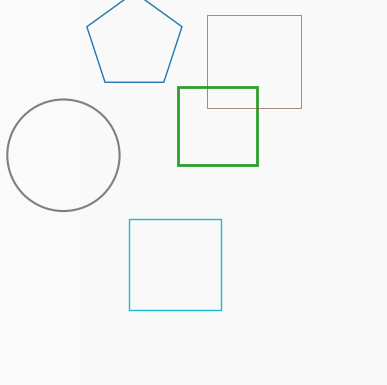[{"shape": "pentagon", "thickness": 1, "radius": 0.65, "center": [0.347, 0.891]}, {"shape": "square", "thickness": 2, "radius": 0.51, "center": [0.562, 0.673]}, {"shape": "square", "thickness": 0.5, "radius": 0.61, "center": [0.656, 0.841]}, {"shape": "circle", "thickness": 1.5, "radius": 0.72, "center": [0.164, 0.597]}, {"shape": "square", "thickness": 1, "radius": 0.59, "center": [0.451, 0.313]}]